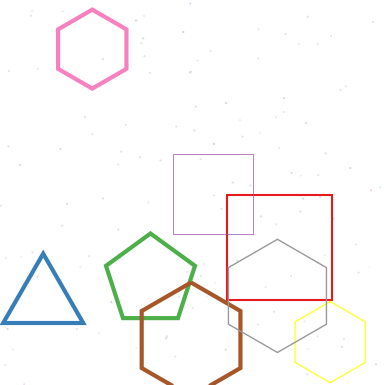[{"shape": "square", "thickness": 1.5, "radius": 0.68, "center": [0.727, 0.357]}, {"shape": "triangle", "thickness": 3, "radius": 0.6, "center": [0.112, 0.221]}, {"shape": "pentagon", "thickness": 3, "radius": 0.61, "center": [0.391, 0.272]}, {"shape": "square", "thickness": 0.5, "radius": 0.52, "center": [0.554, 0.497]}, {"shape": "hexagon", "thickness": 1, "radius": 0.53, "center": [0.858, 0.111]}, {"shape": "hexagon", "thickness": 3, "radius": 0.74, "center": [0.496, 0.118]}, {"shape": "hexagon", "thickness": 3, "radius": 0.51, "center": [0.24, 0.872]}, {"shape": "hexagon", "thickness": 1, "radius": 0.73, "center": [0.721, 0.231]}]